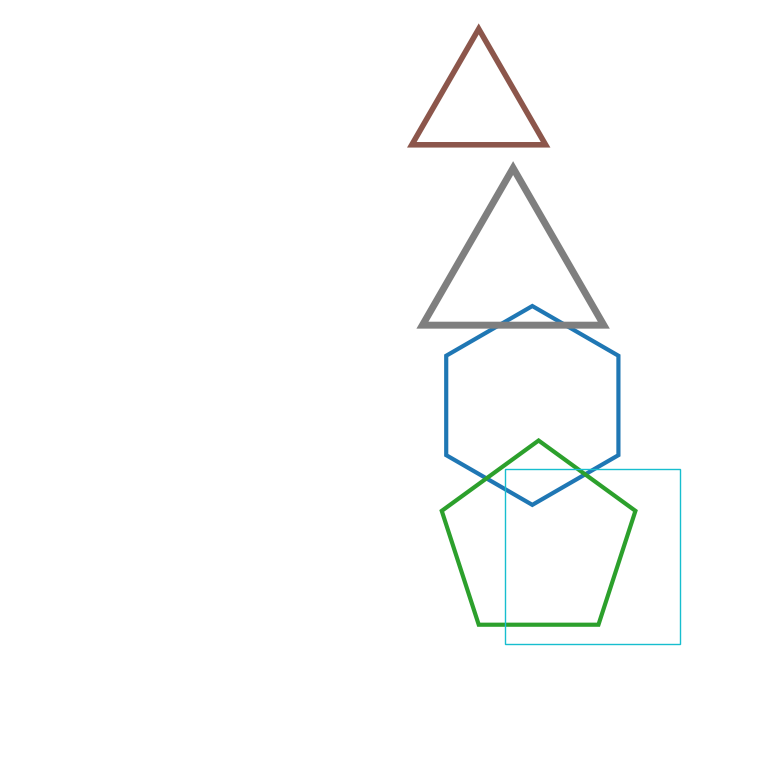[{"shape": "hexagon", "thickness": 1.5, "radius": 0.65, "center": [0.691, 0.473]}, {"shape": "pentagon", "thickness": 1.5, "radius": 0.66, "center": [0.699, 0.296]}, {"shape": "triangle", "thickness": 2, "radius": 0.5, "center": [0.622, 0.862]}, {"shape": "triangle", "thickness": 2.5, "radius": 0.68, "center": [0.666, 0.646]}, {"shape": "square", "thickness": 0.5, "radius": 0.57, "center": [0.77, 0.278]}]